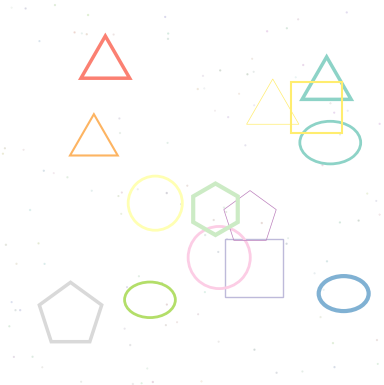[{"shape": "triangle", "thickness": 2.5, "radius": 0.37, "center": [0.848, 0.779]}, {"shape": "oval", "thickness": 2, "radius": 0.4, "center": [0.858, 0.63]}, {"shape": "circle", "thickness": 2, "radius": 0.35, "center": [0.403, 0.472]}, {"shape": "square", "thickness": 1, "radius": 0.38, "center": [0.66, 0.304]}, {"shape": "triangle", "thickness": 2.5, "radius": 0.37, "center": [0.274, 0.833]}, {"shape": "oval", "thickness": 3, "radius": 0.32, "center": [0.893, 0.237]}, {"shape": "triangle", "thickness": 1.5, "radius": 0.36, "center": [0.244, 0.632]}, {"shape": "oval", "thickness": 2, "radius": 0.33, "center": [0.39, 0.221]}, {"shape": "circle", "thickness": 2, "radius": 0.4, "center": [0.569, 0.331]}, {"shape": "pentagon", "thickness": 2.5, "radius": 0.43, "center": [0.183, 0.181]}, {"shape": "pentagon", "thickness": 0.5, "radius": 0.36, "center": [0.649, 0.433]}, {"shape": "hexagon", "thickness": 3, "radius": 0.33, "center": [0.56, 0.456]}, {"shape": "square", "thickness": 1.5, "radius": 0.33, "center": [0.822, 0.721]}, {"shape": "triangle", "thickness": 0.5, "radius": 0.39, "center": [0.708, 0.716]}]